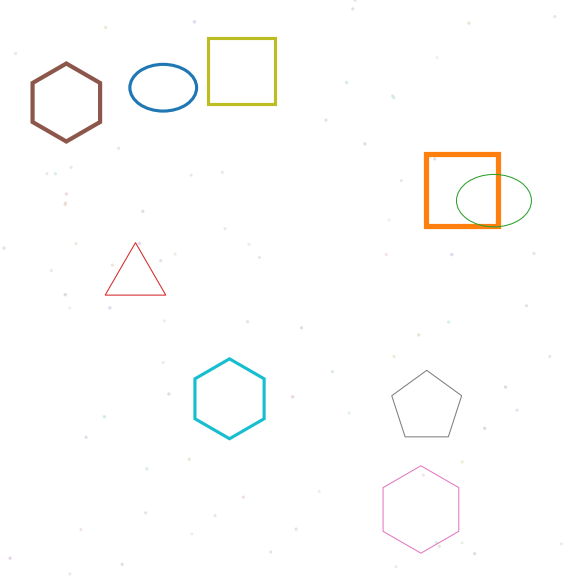[{"shape": "oval", "thickness": 1.5, "radius": 0.29, "center": [0.283, 0.847]}, {"shape": "square", "thickness": 2.5, "radius": 0.31, "center": [0.8, 0.67]}, {"shape": "oval", "thickness": 0.5, "radius": 0.32, "center": [0.855, 0.652]}, {"shape": "triangle", "thickness": 0.5, "radius": 0.3, "center": [0.235, 0.518]}, {"shape": "hexagon", "thickness": 2, "radius": 0.34, "center": [0.115, 0.822]}, {"shape": "hexagon", "thickness": 0.5, "radius": 0.38, "center": [0.729, 0.117]}, {"shape": "pentagon", "thickness": 0.5, "radius": 0.32, "center": [0.739, 0.294]}, {"shape": "square", "thickness": 1.5, "radius": 0.29, "center": [0.418, 0.876]}, {"shape": "hexagon", "thickness": 1.5, "radius": 0.35, "center": [0.397, 0.309]}]